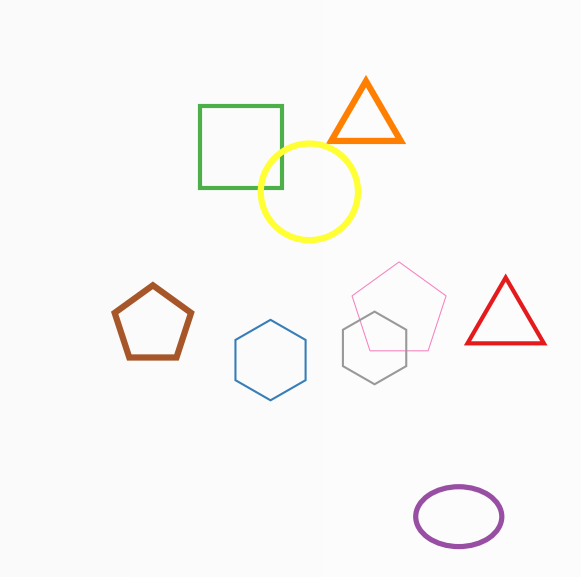[{"shape": "triangle", "thickness": 2, "radius": 0.38, "center": [0.87, 0.443]}, {"shape": "hexagon", "thickness": 1, "radius": 0.35, "center": [0.465, 0.376]}, {"shape": "square", "thickness": 2, "radius": 0.35, "center": [0.414, 0.745]}, {"shape": "oval", "thickness": 2.5, "radius": 0.37, "center": [0.789, 0.104]}, {"shape": "triangle", "thickness": 3, "radius": 0.35, "center": [0.63, 0.79]}, {"shape": "circle", "thickness": 3, "radius": 0.42, "center": [0.532, 0.667]}, {"shape": "pentagon", "thickness": 3, "radius": 0.35, "center": [0.263, 0.436]}, {"shape": "pentagon", "thickness": 0.5, "radius": 0.43, "center": [0.687, 0.46]}, {"shape": "hexagon", "thickness": 1, "radius": 0.31, "center": [0.644, 0.397]}]